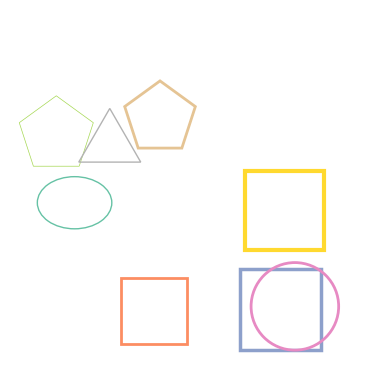[{"shape": "oval", "thickness": 1, "radius": 0.48, "center": [0.194, 0.473]}, {"shape": "square", "thickness": 2, "radius": 0.42, "center": [0.4, 0.192]}, {"shape": "square", "thickness": 2.5, "radius": 0.52, "center": [0.728, 0.196]}, {"shape": "circle", "thickness": 2, "radius": 0.57, "center": [0.766, 0.204]}, {"shape": "pentagon", "thickness": 0.5, "radius": 0.51, "center": [0.146, 0.65]}, {"shape": "square", "thickness": 3, "radius": 0.51, "center": [0.739, 0.452]}, {"shape": "pentagon", "thickness": 2, "radius": 0.48, "center": [0.416, 0.693]}, {"shape": "triangle", "thickness": 1, "radius": 0.46, "center": [0.285, 0.625]}]